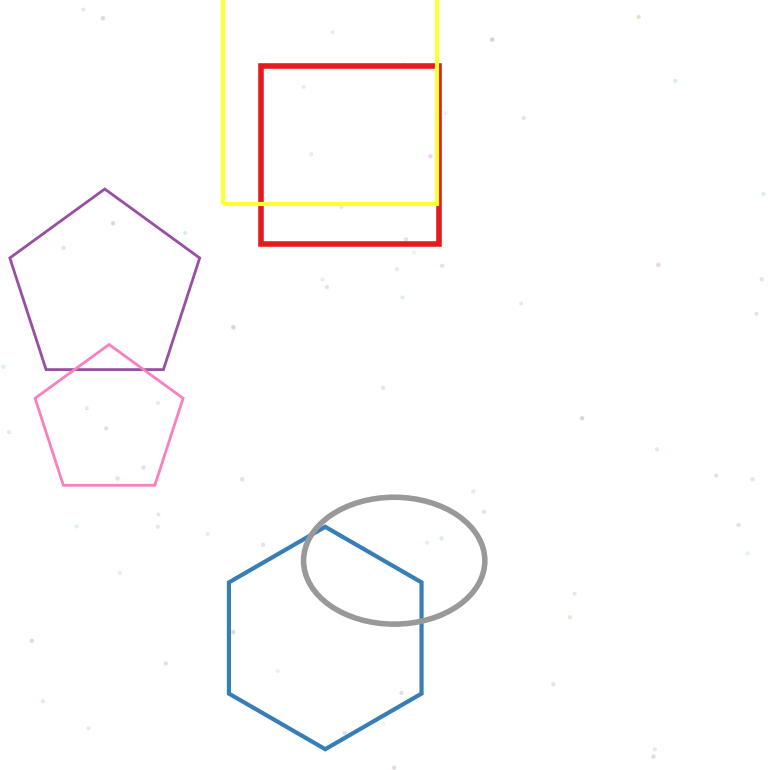[{"shape": "square", "thickness": 2, "radius": 0.58, "center": [0.454, 0.799]}, {"shape": "hexagon", "thickness": 1.5, "radius": 0.72, "center": [0.422, 0.171]}, {"shape": "pentagon", "thickness": 1, "radius": 0.65, "center": [0.136, 0.625]}, {"shape": "square", "thickness": 1.5, "radius": 0.69, "center": [0.429, 0.874]}, {"shape": "pentagon", "thickness": 1, "radius": 0.51, "center": [0.142, 0.452]}, {"shape": "oval", "thickness": 2, "radius": 0.59, "center": [0.512, 0.272]}]